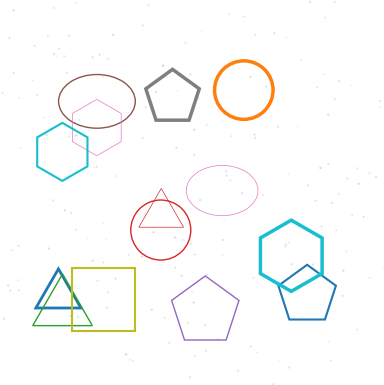[{"shape": "triangle", "thickness": 2, "radius": 0.34, "center": [0.152, 0.234]}, {"shape": "pentagon", "thickness": 1.5, "radius": 0.39, "center": [0.798, 0.234]}, {"shape": "circle", "thickness": 2.5, "radius": 0.38, "center": [0.633, 0.766]}, {"shape": "triangle", "thickness": 1, "radius": 0.45, "center": [0.162, 0.199]}, {"shape": "triangle", "thickness": 0.5, "radius": 0.34, "center": [0.419, 0.443]}, {"shape": "circle", "thickness": 1, "radius": 0.39, "center": [0.418, 0.402]}, {"shape": "pentagon", "thickness": 1, "radius": 0.46, "center": [0.533, 0.191]}, {"shape": "oval", "thickness": 1, "radius": 0.5, "center": [0.252, 0.737]}, {"shape": "hexagon", "thickness": 0.5, "radius": 0.37, "center": [0.251, 0.669]}, {"shape": "oval", "thickness": 0.5, "radius": 0.47, "center": [0.577, 0.505]}, {"shape": "pentagon", "thickness": 2.5, "radius": 0.36, "center": [0.448, 0.747]}, {"shape": "square", "thickness": 1.5, "radius": 0.41, "center": [0.269, 0.222]}, {"shape": "hexagon", "thickness": 2.5, "radius": 0.46, "center": [0.757, 0.336]}, {"shape": "hexagon", "thickness": 1.5, "radius": 0.38, "center": [0.162, 0.605]}]